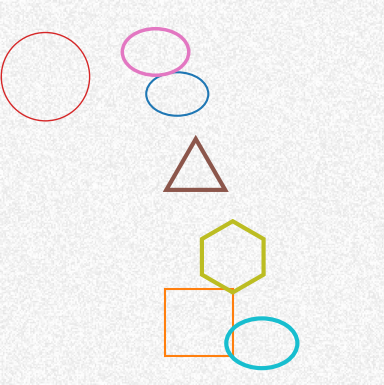[{"shape": "oval", "thickness": 1.5, "radius": 0.4, "center": [0.46, 0.756]}, {"shape": "square", "thickness": 1.5, "radius": 0.44, "center": [0.517, 0.162]}, {"shape": "circle", "thickness": 1, "radius": 0.57, "center": [0.118, 0.801]}, {"shape": "triangle", "thickness": 3, "radius": 0.44, "center": [0.508, 0.551]}, {"shape": "oval", "thickness": 2.5, "radius": 0.43, "center": [0.404, 0.865]}, {"shape": "hexagon", "thickness": 3, "radius": 0.46, "center": [0.605, 0.333]}, {"shape": "oval", "thickness": 3, "radius": 0.46, "center": [0.68, 0.108]}]